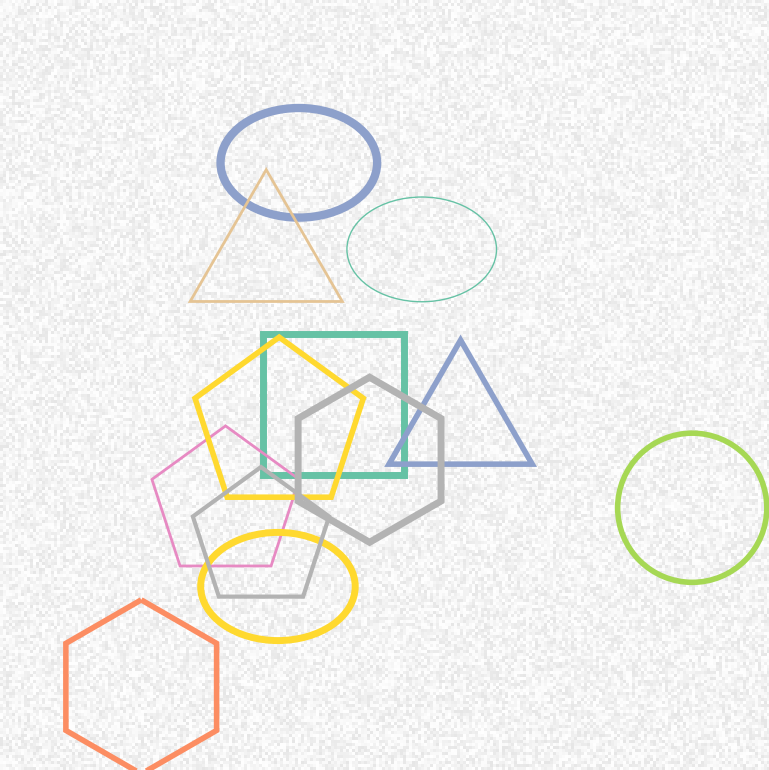[{"shape": "oval", "thickness": 0.5, "radius": 0.49, "center": [0.548, 0.676]}, {"shape": "square", "thickness": 2.5, "radius": 0.46, "center": [0.433, 0.474]}, {"shape": "hexagon", "thickness": 2, "radius": 0.57, "center": [0.183, 0.108]}, {"shape": "oval", "thickness": 3, "radius": 0.51, "center": [0.388, 0.789]}, {"shape": "triangle", "thickness": 2, "radius": 0.54, "center": [0.598, 0.451]}, {"shape": "pentagon", "thickness": 1, "radius": 0.5, "center": [0.293, 0.346]}, {"shape": "circle", "thickness": 2, "radius": 0.48, "center": [0.899, 0.341]}, {"shape": "oval", "thickness": 2.5, "radius": 0.5, "center": [0.361, 0.238]}, {"shape": "pentagon", "thickness": 2, "radius": 0.57, "center": [0.363, 0.447]}, {"shape": "triangle", "thickness": 1, "radius": 0.57, "center": [0.346, 0.666]}, {"shape": "pentagon", "thickness": 1.5, "radius": 0.47, "center": [0.339, 0.3]}, {"shape": "hexagon", "thickness": 2.5, "radius": 0.54, "center": [0.48, 0.403]}]